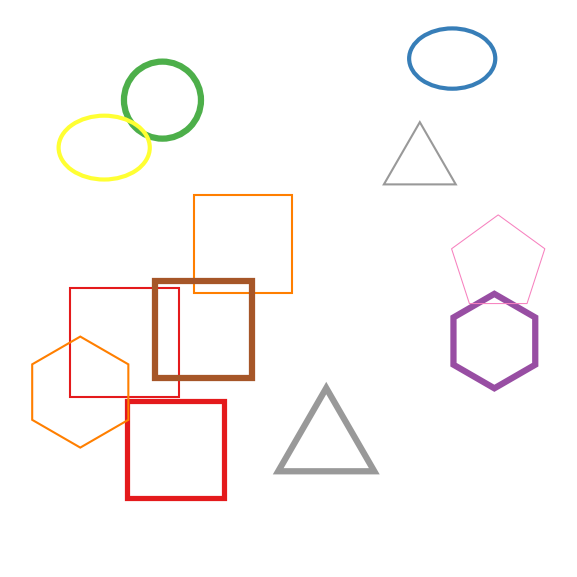[{"shape": "square", "thickness": 2.5, "radius": 0.42, "center": [0.304, 0.221]}, {"shape": "square", "thickness": 1, "radius": 0.47, "center": [0.216, 0.406]}, {"shape": "oval", "thickness": 2, "radius": 0.37, "center": [0.783, 0.898]}, {"shape": "circle", "thickness": 3, "radius": 0.33, "center": [0.281, 0.826]}, {"shape": "hexagon", "thickness": 3, "radius": 0.41, "center": [0.856, 0.409]}, {"shape": "square", "thickness": 1, "radius": 0.42, "center": [0.421, 0.577]}, {"shape": "hexagon", "thickness": 1, "radius": 0.48, "center": [0.139, 0.32]}, {"shape": "oval", "thickness": 2, "radius": 0.39, "center": [0.18, 0.744]}, {"shape": "square", "thickness": 3, "radius": 0.42, "center": [0.352, 0.429]}, {"shape": "pentagon", "thickness": 0.5, "radius": 0.42, "center": [0.863, 0.542]}, {"shape": "triangle", "thickness": 3, "radius": 0.48, "center": [0.565, 0.231]}, {"shape": "triangle", "thickness": 1, "radius": 0.36, "center": [0.727, 0.716]}]